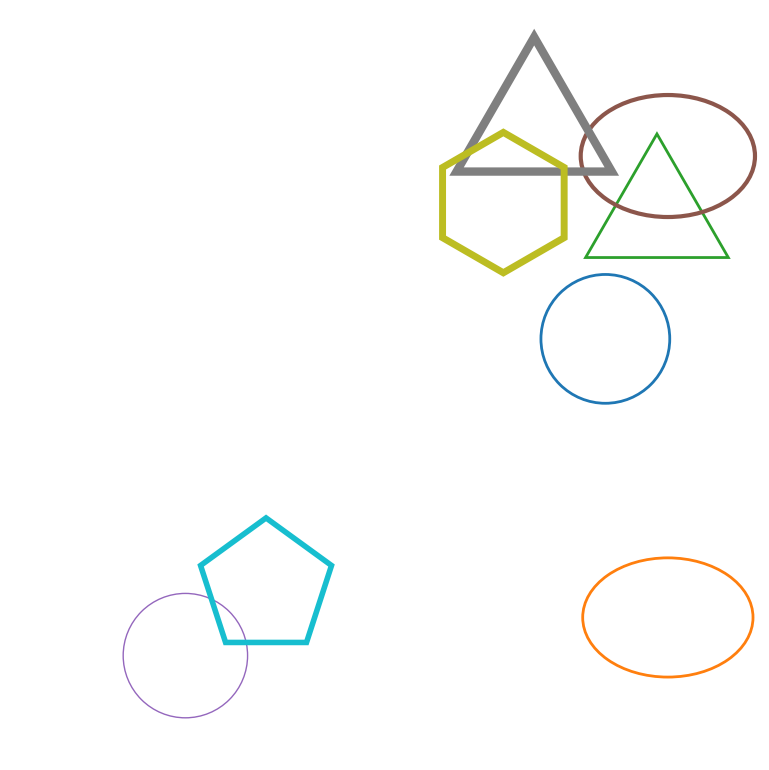[{"shape": "circle", "thickness": 1, "radius": 0.42, "center": [0.786, 0.56]}, {"shape": "oval", "thickness": 1, "radius": 0.55, "center": [0.867, 0.198]}, {"shape": "triangle", "thickness": 1, "radius": 0.54, "center": [0.853, 0.719]}, {"shape": "circle", "thickness": 0.5, "radius": 0.4, "center": [0.241, 0.149]}, {"shape": "oval", "thickness": 1.5, "radius": 0.57, "center": [0.867, 0.797]}, {"shape": "triangle", "thickness": 3, "radius": 0.58, "center": [0.694, 0.835]}, {"shape": "hexagon", "thickness": 2.5, "radius": 0.46, "center": [0.654, 0.737]}, {"shape": "pentagon", "thickness": 2, "radius": 0.45, "center": [0.346, 0.238]}]